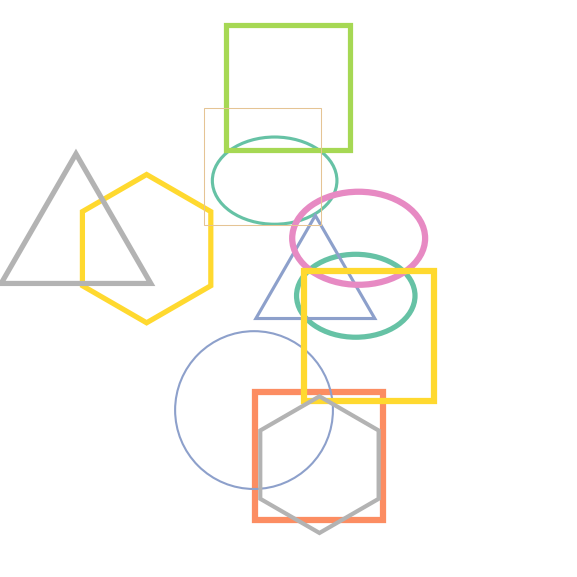[{"shape": "oval", "thickness": 2.5, "radius": 0.51, "center": [0.616, 0.487]}, {"shape": "oval", "thickness": 1.5, "radius": 0.54, "center": [0.476, 0.686]}, {"shape": "square", "thickness": 3, "radius": 0.55, "center": [0.553, 0.209]}, {"shape": "triangle", "thickness": 1.5, "radius": 0.59, "center": [0.546, 0.507]}, {"shape": "circle", "thickness": 1, "radius": 0.68, "center": [0.44, 0.289]}, {"shape": "oval", "thickness": 3, "radius": 0.58, "center": [0.621, 0.587]}, {"shape": "square", "thickness": 2.5, "radius": 0.54, "center": [0.499, 0.848]}, {"shape": "hexagon", "thickness": 2.5, "radius": 0.64, "center": [0.254, 0.569]}, {"shape": "square", "thickness": 3, "radius": 0.56, "center": [0.639, 0.417]}, {"shape": "square", "thickness": 0.5, "radius": 0.51, "center": [0.455, 0.71]}, {"shape": "hexagon", "thickness": 2, "radius": 0.59, "center": [0.553, 0.195]}, {"shape": "triangle", "thickness": 2.5, "radius": 0.75, "center": [0.132, 0.583]}]